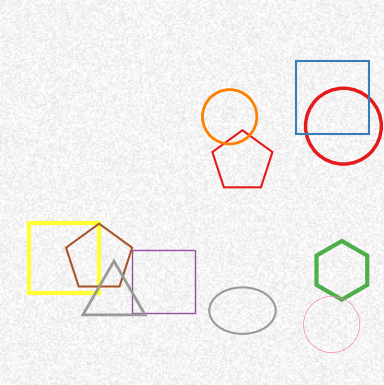[{"shape": "pentagon", "thickness": 1.5, "radius": 0.41, "center": [0.63, 0.58]}, {"shape": "circle", "thickness": 2.5, "radius": 0.49, "center": [0.892, 0.672]}, {"shape": "square", "thickness": 1.5, "radius": 0.47, "center": [0.865, 0.746]}, {"shape": "hexagon", "thickness": 3, "radius": 0.38, "center": [0.888, 0.298]}, {"shape": "square", "thickness": 1, "radius": 0.41, "center": [0.425, 0.269]}, {"shape": "circle", "thickness": 2, "radius": 0.35, "center": [0.597, 0.697]}, {"shape": "square", "thickness": 3, "radius": 0.46, "center": [0.167, 0.331]}, {"shape": "pentagon", "thickness": 1.5, "radius": 0.45, "center": [0.257, 0.329]}, {"shape": "circle", "thickness": 0.5, "radius": 0.36, "center": [0.861, 0.157]}, {"shape": "oval", "thickness": 1.5, "radius": 0.43, "center": [0.63, 0.193]}, {"shape": "triangle", "thickness": 2, "radius": 0.47, "center": [0.296, 0.229]}]